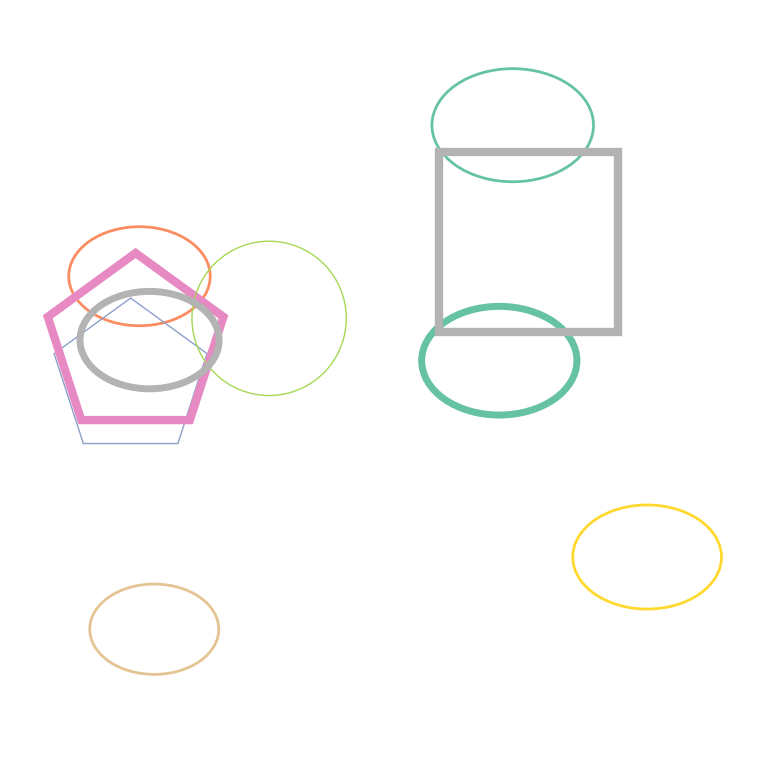[{"shape": "oval", "thickness": 1, "radius": 0.52, "center": [0.666, 0.837]}, {"shape": "oval", "thickness": 2.5, "radius": 0.5, "center": [0.648, 0.532]}, {"shape": "oval", "thickness": 1, "radius": 0.46, "center": [0.181, 0.641]}, {"shape": "pentagon", "thickness": 0.5, "radius": 0.52, "center": [0.17, 0.508]}, {"shape": "pentagon", "thickness": 3, "radius": 0.6, "center": [0.176, 0.551]}, {"shape": "circle", "thickness": 0.5, "radius": 0.5, "center": [0.35, 0.587]}, {"shape": "oval", "thickness": 1, "radius": 0.48, "center": [0.84, 0.277]}, {"shape": "oval", "thickness": 1, "radius": 0.42, "center": [0.2, 0.183]}, {"shape": "square", "thickness": 3, "radius": 0.58, "center": [0.686, 0.686]}, {"shape": "oval", "thickness": 2.5, "radius": 0.45, "center": [0.194, 0.558]}]